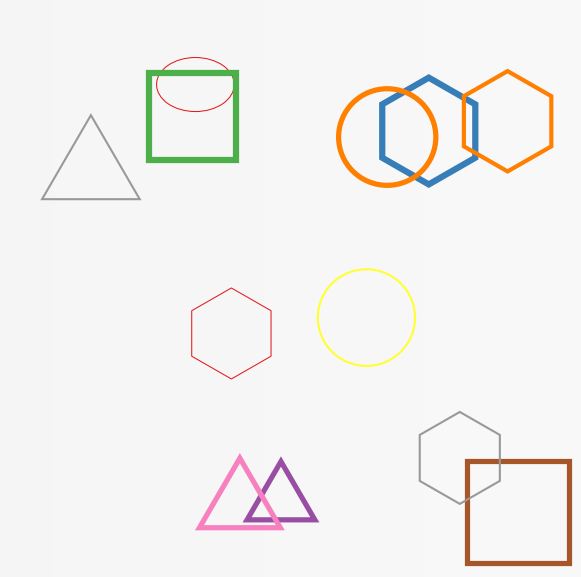[{"shape": "hexagon", "thickness": 0.5, "radius": 0.39, "center": [0.398, 0.422]}, {"shape": "oval", "thickness": 0.5, "radius": 0.33, "center": [0.336, 0.853]}, {"shape": "hexagon", "thickness": 3, "radius": 0.46, "center": [0.738, 0.772]}, {"shape": "square", "thickness": 3, "radius": 0.37, "center": [0.331, 0.797]}, {"shape": "triangle", "thickness": 2.5, "radius": 0.34, "center": [0.483, 0.133]}, {"shape": "circle", "thickness": 2.5, "radius": 0.42, "center": [0.666, 0.762]}, {"shape": "hexagon", "thickness": 2, "radius": 0.43, "center": [0.873, 0.789]}, {"shape": "circle", "thickness": 1, "radius": 0.42, "center": [0.63, 0.449]}, {"shape": "square", "thickness": 2.5, "radius": 0.44, "center": [0.891, 0.113]}, {"shape": "triangle", "thickness": 2.5, "radius": 0.4, "center": [0.413, 0.125]}, {"shape": "triangle", "thickness": 1, "radius": 0.48, "center": [0.156, 0.703]}, {"shape": "hexagon", "thickness": 1, "radius": 0.4, "center": [0.791, 0.206]}]